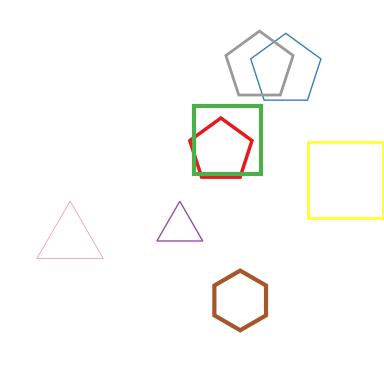[{"shape": "pentagon", "thickness": 2.5, "radius": 0.42, "center": [0.574, 0.609]}, {"shape": "pentagon", "thickness": 1, "radius": 0.48, "center": [0.742, 0.817]}, {"shape": "square", "thickness": 3, "radius": 0.44, "center": [0.591, 0.637]}, {"shape": "triangle", "thickness": 1, "radius": 0.34, "center": [0.467, 0.408]}, {"shape": "square", "thickness": 2, "radius": 0.49, "center": [0.897, 0.532]}, {"shape": "hexagon", "thickness": 3, "radius": 0.39, "center": [0.624, 0.22]}, {"shape": "triangle", "thickness": 0.5, "radius": 0.5, "center": [0.182, 0.378]}, {"shape": "pentagon", "thickness": 2, "radius": 0.46, "center": [0.674, 0.827]}]